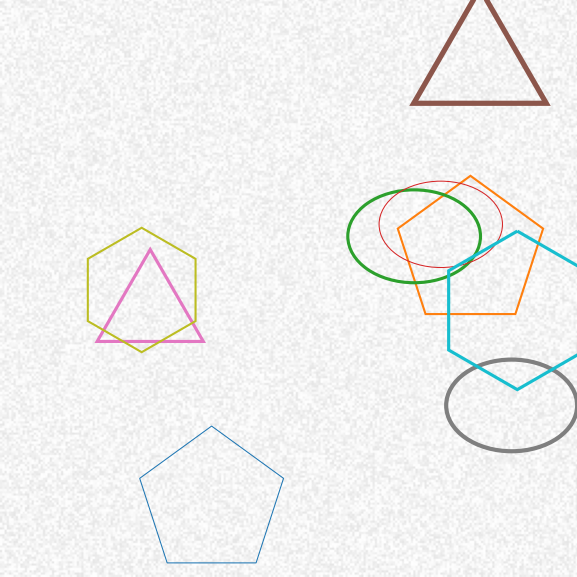[{"shape": "pentagon", "thickness": 0.5, "radius": 0.65, "center": [0.366, 0.13]}, {"shape": "pentagon", "thickness": 1, "radius": 0.66, "center": [0.815, 0.562]}, {"shape": "oval", "thickness": 1.5, "radius": 0.57, "center": [0.717, 0.59]}, {"shape": "oval", "thickness": 0.5, "radius": 0.53, "center": [0.763, 0.611]}, {"shape": "triangle", "thickness": 2.5, "radius": 0.66, "center": [0.831, 0.887]}, {"shape": "triangle", "thickness": 1.5, "radius": 0.53, "center": [0.26, 0.461]}, {"shape": "oval", "thickness": 2, "radius": 0.57, "center": [0.886, 0.297]}, {"shape": "hexagon", "thickness": 1, "radius": 0.54, "center": [0.245, 0.497]}, {"shape": "hexagon", "thickness": 1.5, "radius": 0.69, "center": [0.896, 0.462]}]